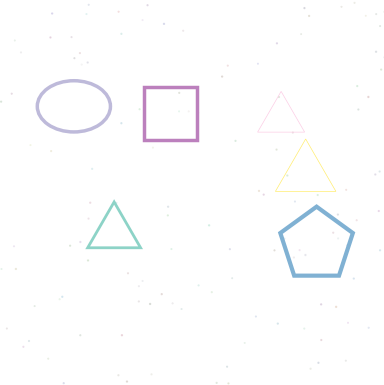[{"shape": "triangle", "thickness": 2, "radius": 0.4, "center": [0.296, 0.396]}, {"shape": "oval", "thickness": 2.5, "radius": 0.48, "center": [0.192, 0.724]}, {"shape": "pentagon", "thickness": 3, "radius": 0.5, "center": [0.822, 0.364]}, {"shape": "triangle", "thickness": 0.5, "radius": 0.35, "center": [0.73, 0.692]}, {"shape": "square", "thickness": 2.5, "radius": 0.35, "center": [0.443, 0.705]}, {"shape": "triangle", "thickness": 0.5, "radius": 0.45, "center": [0.794, 0.548]}]